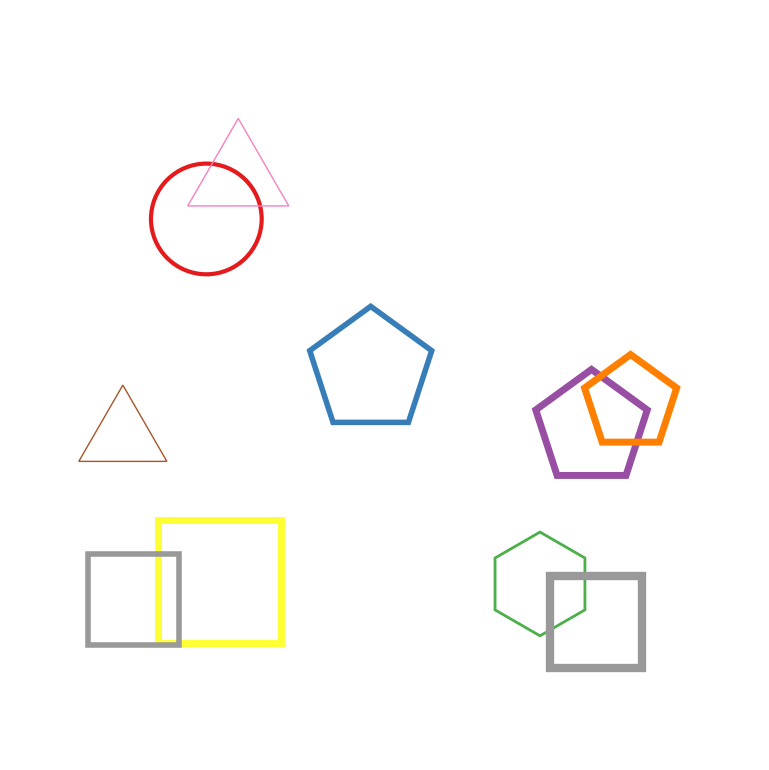[{"shape": "circle", "thickness": 1.5, "radius": 0.36, "center": [0.268, 0.716]}, {"shape": "pentagon", "thickness": 2, "radius": 0.42, "center": [0.481, 0.519]}, {"shape": "hexagon", "thickness": 1, "radius": 0.34, "center": [0.701, 0.242]}, {"shape": "pentagon", "thickness": 2.5, "radius": 0.38, "center": [0.768, 0.444]}, {"shape": "pentagon", "thickness": 2.5, "radius": 0.31, "center": [0.819, 0.477]}, {"shape": "square", "thickness": 2.5, "radius": 0.4, "center": [0.285, 0.245]}, {"shape": "triangle", "thickness": 0.5, "radius": 0.33, "center": [0.16, 0.434]}, {"shape": "triangle", "thickness": 0.5, "radius": 0.38, "center": [0.309, 0.77]}, {"shape": "square", "thickness": 3, "radius": 0.3, "center": [0.774, 0.192]}, {"shape": "square", "thickness": 2, "radius": 0.29, "center": [0.173, 0.221]}]